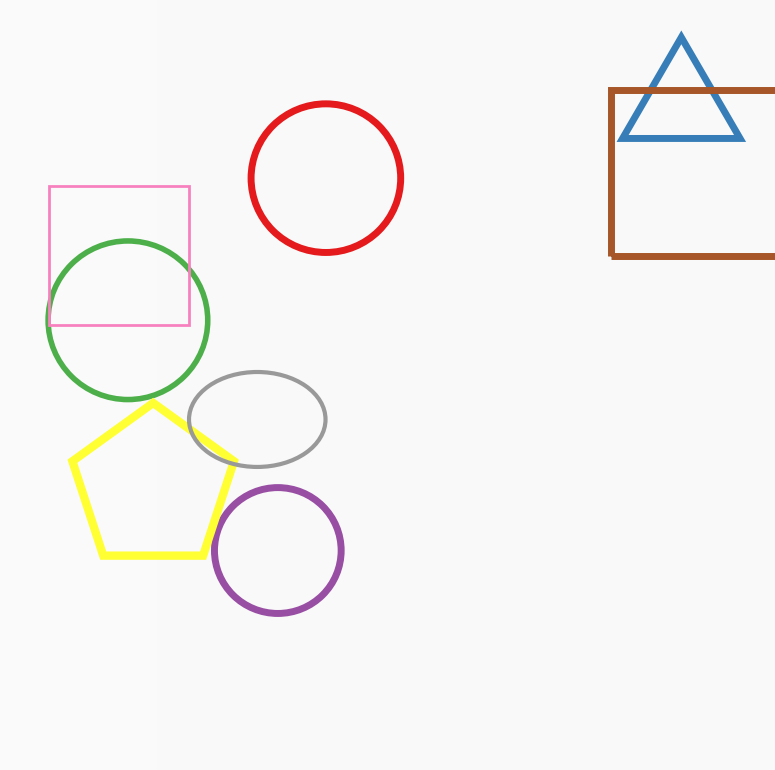[{"shape": "circle", "thickness": 2.5, "radius": 0.48, "center": [0.42, 0.769]}, {"shape": "triangle", "thickness": 2.5, "radius": 0.44, "center": [0.879, 0.864]}, {"shape": "circle", "thickness": 2, "radius": 0.51, "center": [0.165, 0.584]}, {"shape": "circle", "thickness": 2.5, "radius": 0.41, "center": [0.358, 0.285]}, {"shape": "pentagon", "thickness": 3, "radius": 0.55, "center": [0.198, 0.367]}, {"shape": "square", "thickness": 2.5, "radius": 0.54, "center": [0.896, 0.776]}, {"shape": "square", "thickness": 1, "radius": 0.45, "center": [0.153, 0.668]}, {"shape": "oval", "thickness": 1.5, "radius": 0.44, "center": [0.332, 0.455]}]